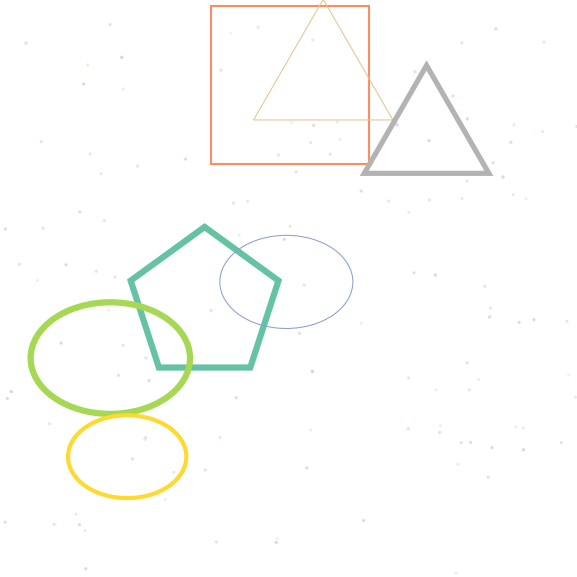[{"shape": "pentagon", "thickness": 3, "radius": 0.67, "center": [0.354, 0.472]}, {"shape": "square", "thickness": 1, "radius": 0.68, "center": [0.502, 0.852]}, {"shape": "oval", "thickness": 0.5, "radius": 0.58, "center": [0.496, 0.511]}, {"shape": "oval", "thickness": 3, "radius": 0.69, "center": [0.191, 0.379]}, {"shape": "oval", "thickness": 2, "radius": 0.51, "center": [0.22, 0.208]}, {"shape": "triangle", "thickness": 0.5, "radius": 0.7, "center": [0.56, 0.861]}, {"shape": "triangle", "thickness": 2.5, "radius": 0.62, "center": [0.739, 0.761]}]